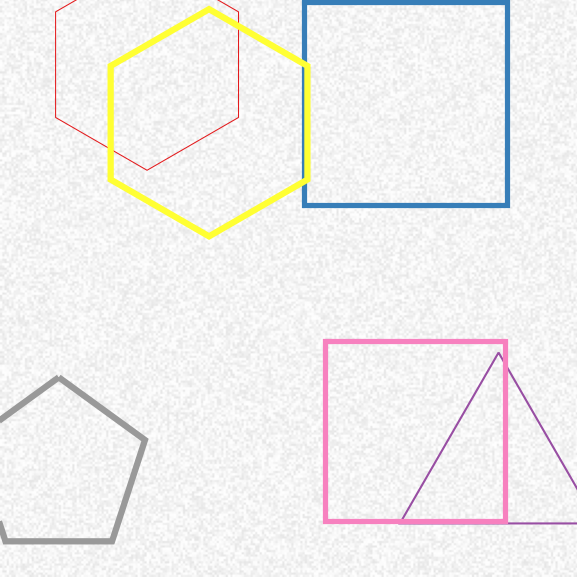[{"shape": "hexagon", "thickness": 0.5, "radius": 0.91, "center": [0.255, 0.887]}, {"shape": "square", "thickness": 2.5, "radius": 0.88, "center": [0.702, 0.82]}, {"shape": "triangle", "thickness": 1, "radius": 0.99, "center": [0.863, 0.191]}, {"shape": "hexagon", "thickness": 3, "radius": 0.98, "center": [0.362, 0.787]}, {"shape": "square", "thickness": 2.5, "radius": 0.78, "center": [0.718, 0.253]}, {"shape": "pentagon", "thickness": 3, "radius": 0.78, "center": [0.102, 0.189]}]